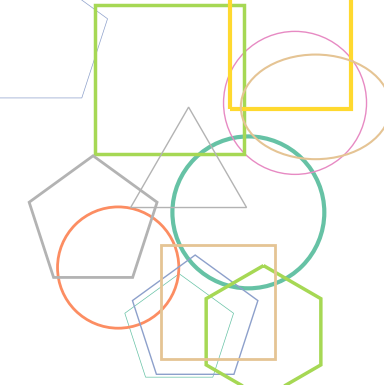[{"shape": "circle", "thickness": 3, "radius": 0.99, "center": [0.645, 0.448]}, {"shape": "pentagon", "thickness": 0.5, "radius": 0.74, "center": [0.465, 0.14]}, {"shape": "circle", "thickness": 2, "radius": 0.79, "center": [0.307, 0.305]}, {"shape": "pentagon", "thickness": 1, "radius": 0.86, "center": [0.507, 0.166]}, {"shape": "pentagon", "thickness": 0.5, "radius": 0.92, "center": [0.104, 0.894]}, {"shape": "circle", "thickness": 1, "radius": 0.93, "center": [0.766, 0.733]}, {"shape": "hexagon", "thickness": 2.5, "radius": 0.86, "center": [0.684, 0.138]}, {"shape": "square", "thickness": 2.5, "radius": 0.97, "center": [0.439, 0.794]}, {"shape": "square", "thickness": 3, "radius": 0.79, "center": [0.754, 0.875]}, {"shape": "square", "thickness": 2, "radius": 0.74, "center": [0.567, 0.216]}, {"shape": "oval", "thickness": 1.5, "radius": 0.97, "center": [0.82, 0.722]}, {"shape": "triangle", "thickness": 1, "radius": 0.87, "center": [0.49, 0.548]}, {"shape": "pentagon", "thickness": 2, "radius": 0.87, "center": [0.242, 0.421]}]